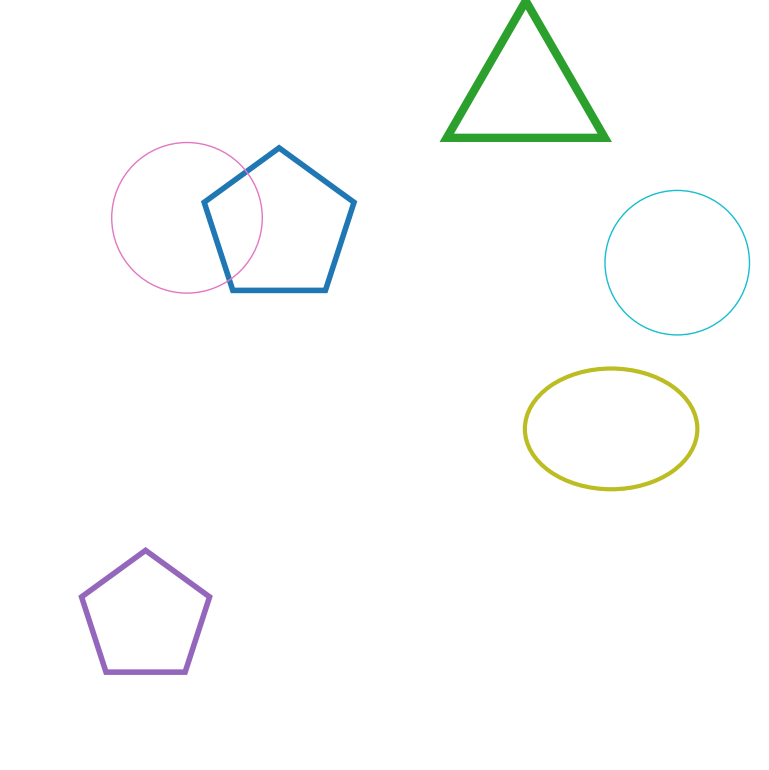[{"shape": "pentagon", "thickness": 2, "radius": 0.51, "center": [0.362, 0.706]}, {"shape": "triangle", "thickness": 3, "radius": 0.59, "center": [0.683, 0.88]}, {"shape": "pentagon", "thickness": 2, "radius": 0.44, "center": [0.189, 0.198]}, {"shape": "circle", "thickness": 0.5, "radius": 0.49, "center": [0.243, 0.717]}, {"shape": "oval", "thickness": 1.5, "radius": 0.56, "center": [0.794, 0.443]}, {"shape": "circle", "thickness": 0.5, "radius": 0.47, "center": [0.88, 0.659]}]